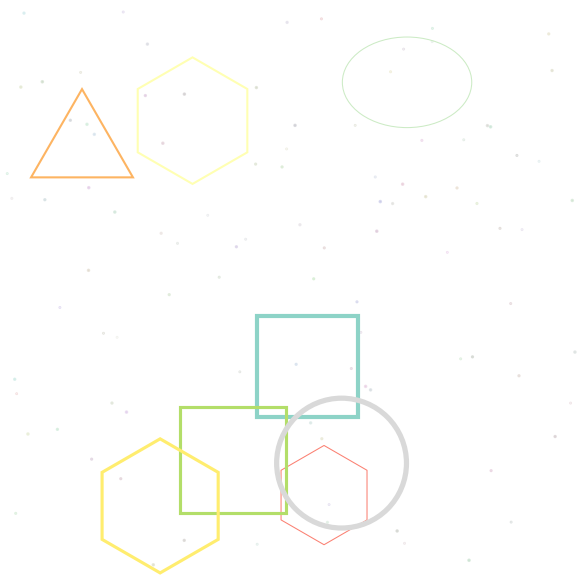[{"shape": "square", "thickness": 2, "radius": 0.44, "center": [0.533, 0.364]}, {"shape": "hexagon", "thickness": 1, "radius": 0.55, "center": [0.333, 0.79]}, {"shape": "hexagon", "thickness": 0.5, "radius": 0.43, "center": [0.561, 0.142]}, {"shape": "triangle", "thickness": 1, "radius": 0.51, "center": [0.142, 0.743]}, {"shape": "square", "thickness": 1.5, "radius": 0.46, "center": [0.404, 0.203]}, {"shape": "circle", "thickness": 2.5, "radius": 0.56, "center": [0.591, 0.197]}, {"shape": "oval", "thickness": 0.5, "radius": 0.56, "center": [0.705, 0.857]}, {"shape": "hexagon", "thickness": 1.5, "radius": 0.58, "center": [0.277, 0.123]}]